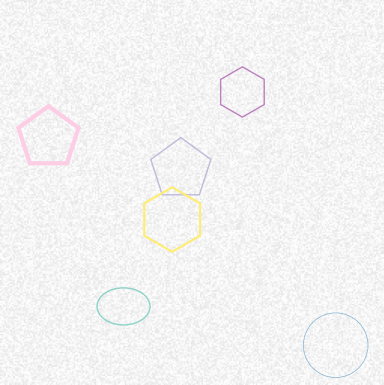[{"shape": "oval", "thickness": 1, "radius": 0.34, "center": [0.321, 0.204]}, {"shape": "pentagon", "thickness": 1, "radius": 0.41, "center": [0.47, 0.56]}, {"shape": "circle", "thickness": 0.5, "radius": 0.42, "center": [0.872, 0.103]}, {"shape": "pentagon", "thickness": 3, "radius": 0.41, "center": [0.126, 0.642]}, {"shape": "hexagon", "thickness": 1, "radius": 0.33, "center": [0.63, 0.761]}, {"shape": "hexagon", "thickness": 1.5, "radius": 0.42, "center": [0.447, 0.43]}]